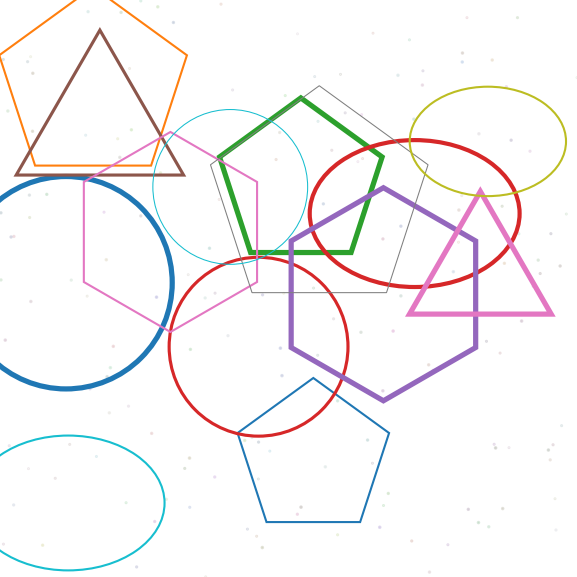[{"shape": "pentagon", "thickness": 1, "radius": 0.69, "center": [0.543, 0.207]}, {"shape": "circle", "thickness": 2.5, "radius": 0.92, "center": [0.114, 0.51]}, {"shape": "pentagon", "thickness": 1, "radius": 0.85, "center": [0.161, 0.851]}, {"shape": "pentagon", "thickness": 2.5, "radius": 0.74, "center": [0.521, 0.682]}, {"shape": "circle", "thickness": 1.5, "radius": 0.77, "center": [0.448, 0.399]}, {"shape": "oval", "thickness": 2, "radius": 0.91, "center": [0.718, 0.629]}, {"shape": "hexagon", "thickness": 2.5, "radius": 0.92, "center": [0.664, 0.49]}, {"shape": "triangle", "thickness": 1.5, "radius": 0.84, "center": [0.173, 0.78]}, {"shape": "triangle", "thickness": 2.5, "radius": 0.71, "center": [0.832, 0.526]}, {"shape": "hexagon", "thickness": 1, "radius": 0.87, "center": [0.295, 0.597]}, {"shape": "pentagon", "thickness": 0.5, "radius": 0.99, "center": [0.553, 0.653]}, {"shape": "oval", "thickness": 1, "radius": 0.68, "center": [0.845, 0.754]}, {"shape": "oval", "thickness": 1, "radius": 0.83, "center": [0.118, 0.128]}, {"shape": "circle", "thickness": 0.5, "radius": 0.67, "center": [0.399, 0.675]}]